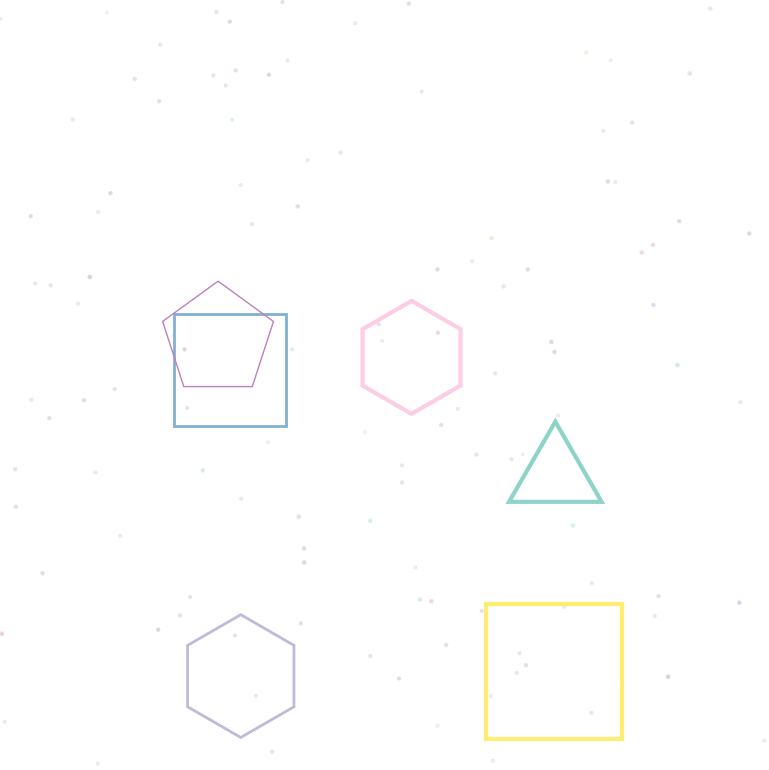[{"shape": "triangle", "thickness": 1.5, "radius": 0.35, "center": [0.721, 0.383]}, {"shape": "hexagon", "thickness": 1, "radius": 0.4, "center": [0.313, 0.122]}, {"shape": "square", "thickness": 1, "radius": 0.36, "center": [0.298, 0.519]}, {"shape": "hexagon", "thickness": 1.5, "radius": 0.37, "center": [0.534, 0.536]}, {"shape": "pentagon", "thickness": 0.5, "radius": 0.38, "center": [0.283, 0.559]}, {"shape": "square", "thickness": 1.5, "radius": 0.44, "center": [0.719, 0.128]}]